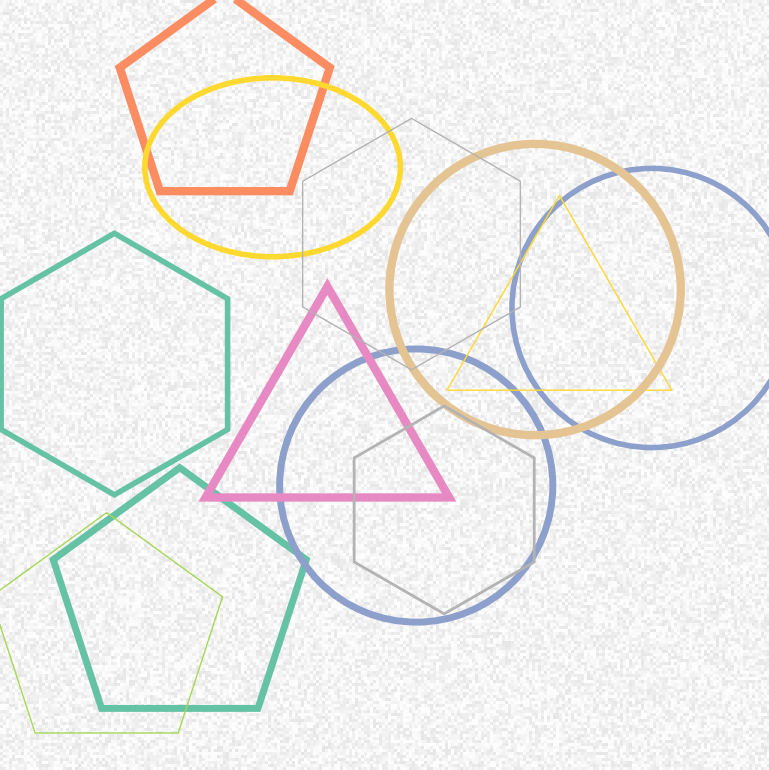[{"shape": "hexagon", "thickness": 2, "radius": 0.85, "center": [0.149, 0.527]}, {"shape": "pentagon", "thickness": 2.5, "radius": 0.86, "center": [0.233, 0.22]}, {"shape": "pentagon", "thickness": 3, "radius": 0.72, "center": [0.292, 0.868]}, {"shape": "circle", "thickness": 2, "radius": 0.91, "center": [0.846, 0.6]}, {"shape": "circle", "thickness": 2.5, "radius": 0.89, "center": [0.541, 0.369]}, {"shape": "triangle", "thickness": 3, "radius": 0.91, "center": [0.425, 0.445]}, {"shape": "pentagon", "thickness": 0.5, "radius": 0.79, "center": [0.139, 0.176]}, {"shape": "triangle", "thickness": 0.5, "radius": 0.84, "center": [0.726, 0.578]}, {"shape": "oval", "thickness": 2, "radius": 0.83, "center": [0.354, 0.783]}, {"shape": "circle", "thickness": 3, "radius": 0.95, "center": [0.695, 0.624]}, {"shape": "hexagon", "thickness": 1, "radius": 0.68, "center": [0.577, 0.338]}, {"shape": "hexagon", "thickness": 0.5, "radius": 0.82, "center": [0.534, 0.683]}]